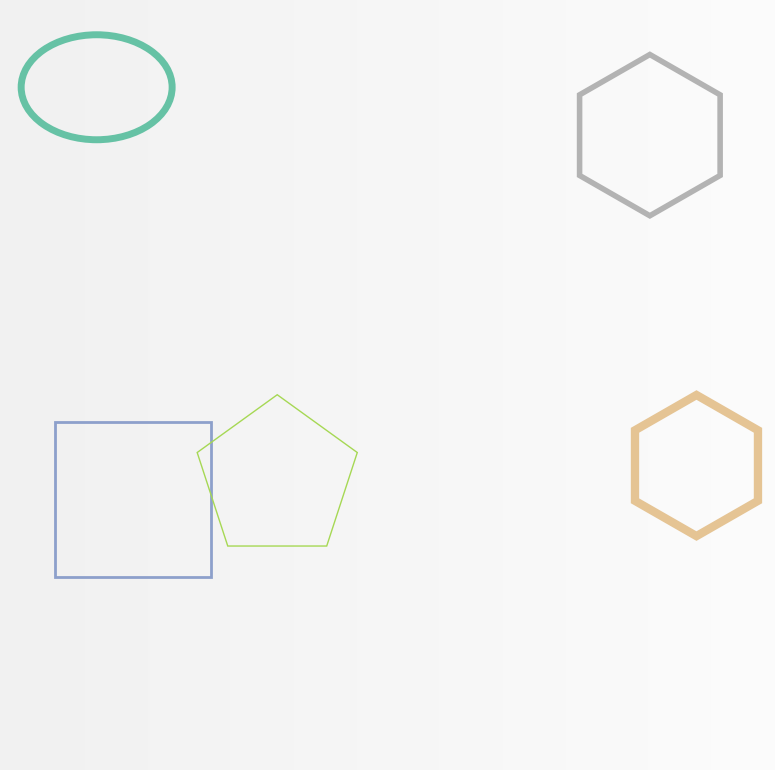[{"shape": "oval", "thickness": 2.5, "radius": 0.49, "center": [0.125, 0.887]}, {"shape": "square", "thickness": 1, "radius": 0.5, "center": [0.172, 0.351]}, {"shape": "pentagon", "thickness": 0.5, "radius": 0.54, "center": [0.358, 0.379]}, {"shape": "hexagon", "thickness": 3, "radius": 0.46, "center": [0.899, 0.395]}, {"shape": "hexagon", "thickness": 2, "radius": 0.52, "center": [0.839, 0.824]}]